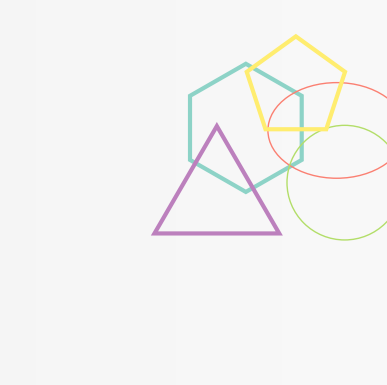[{"shape": "hexagon", "thickness": 3, "radius": 0.83, "center": [0.634, 0.668]}, {"shape": "oval", "thickness": 1, "radius": 0.89, "center": [0.869, 0.661]}, {"shape": "circle", "thickness": 1, "radius": 0.74, "center": [0.889, 0.526]}, {"shape": "triangle", "thickness": 3, "radius": 0.93, "center": [0.56, 0.487]}, {"shape": "pentagon", "thickness": 3, "radius": 0.67, "center": [0.764, 0.772]}]